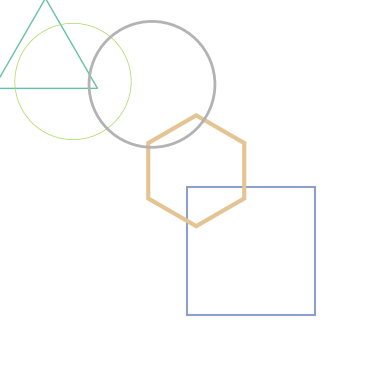[{"shape": "triangle", "thickness": 1, "radius": 0.78, "center": [0.118, 0.848]}, {"shape": "square", "thickness": 1.5, "radius": 0.83, "center": [0.652, 0.348]}, {"shape": "circle", "thickness": 0.5, "radius": 0.76, "center": [0.19, 0.788]}, {"shape": "hexagon", "thickness": 3, "radius": 0.72, "center": [0.51, 0.556]}, {"shape": "circle", "thickness": 2, "radius": 0.82, "center": [0.395, 0.781]}]